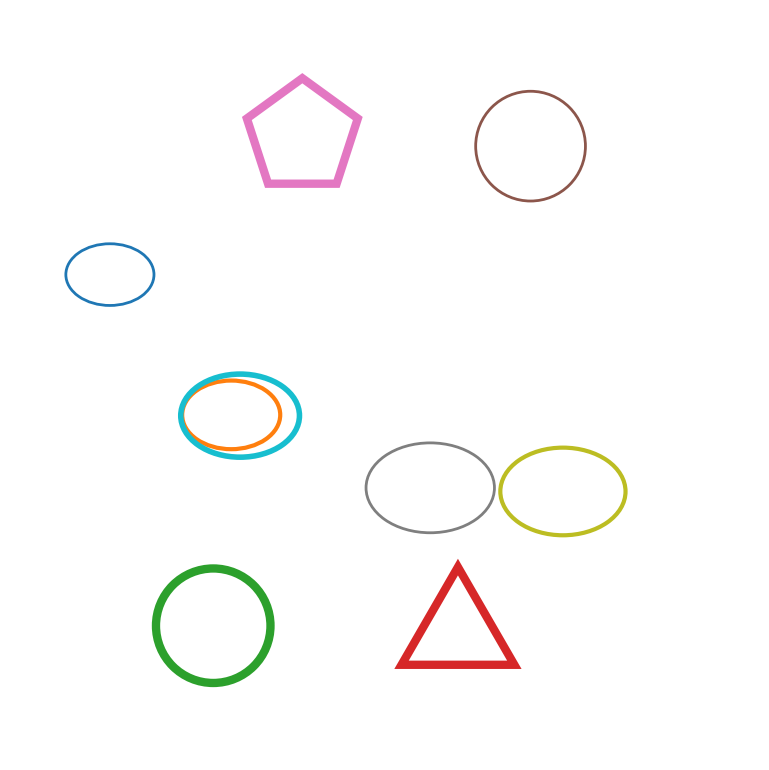[{"shape": "oval", "thickness": 1, "radius": 0.29, "center": [0.143, 0.643]}, {"shape": "oval", "thickness": 1.5, "radius": 0.32, "center": [0.3, 0.461]}, {"shape": "circle", "thickness": 3, "radius": 0.37, "center": [0.277, 0.187]}, {"shape": "triangle", "thickness": 3, "radius": 0.42, "center": [0.595, 0.179]}, {"shape": "circle", "thickness": 1, "radius": 0.36, "center": [0.689, 0.81]}, {"shape": "pentagon", "thickness": 3, "radius": 0.38, "center": [0.393, 0.823]}, {"shape": "oval", "thickness": 1, "radius": 0.42, "center": [0.559, 0.366]}, {"shape": "oval", "thickness": 1.5, "radius": 0.41, "center": [0.731, 0.362]}, {"shape": "oval", "thickness": 2, "radius": 0.39, "center": [0.312, 0.46]}]